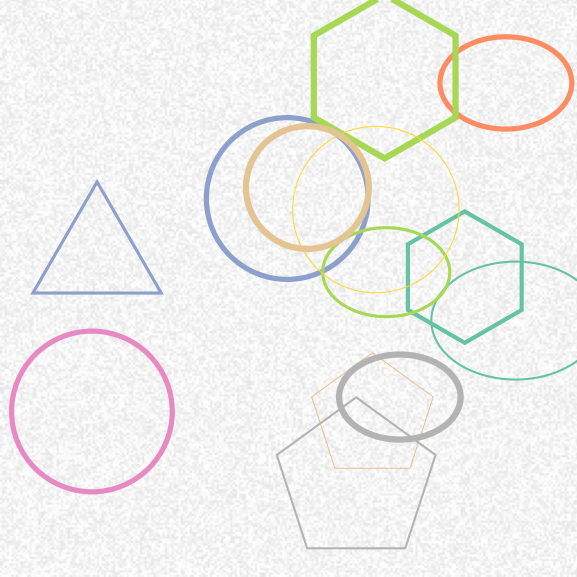[{"shape": "oval", "thickness": 1, "radius": 0.73, "center": [0.893, 0.444]}, {"shape": "hexagon", "thickness": 2, "radius": 0.57, "center": [0.805, 0.519]}, {"shape": "oval", "thickness": 2.5, "radius": 0.57, "center": [0.876, 0.856]}, {"shape": "circle", "thickness": 2.5, "radius": 0.7, "center": [0.497, 0.655]}, {"shape": "triangle", "thickness": 1.5, "radius": 0.64, "center": [0.168, 0.556]}, {"shape": "circle", "thickness": 2.5, "radius": 0.7, "center": [0.159, 0.287]}, {"shape": "hexagon", "thickness": 3, "radius": 0.71, "center": [0.666, 0.867]}, {"shape": "oval", "thickness": 1.5, "radius": 0.55, "center": [0.669, 0.528]}, {"shape": "circle", "thickness": 0.5, "radius": 0.72, "center": [0.651, 0.636]}, {"shape": "circle", "thickness": 3, "radius": 0.53, "center": [0.532, 0.674]}, {"shape": "pentagon", "thickness": 0.5, "radius": 0.55, "center": [0.645, 0.278]}, {"shape": "oval", "thickness": 3, "radius": 0.53, "center": [0.692, 0.312]}, {"shape": "pentagon", "thickness": 1, "radius": 0.72, "center": [0.617, 0.167]}]